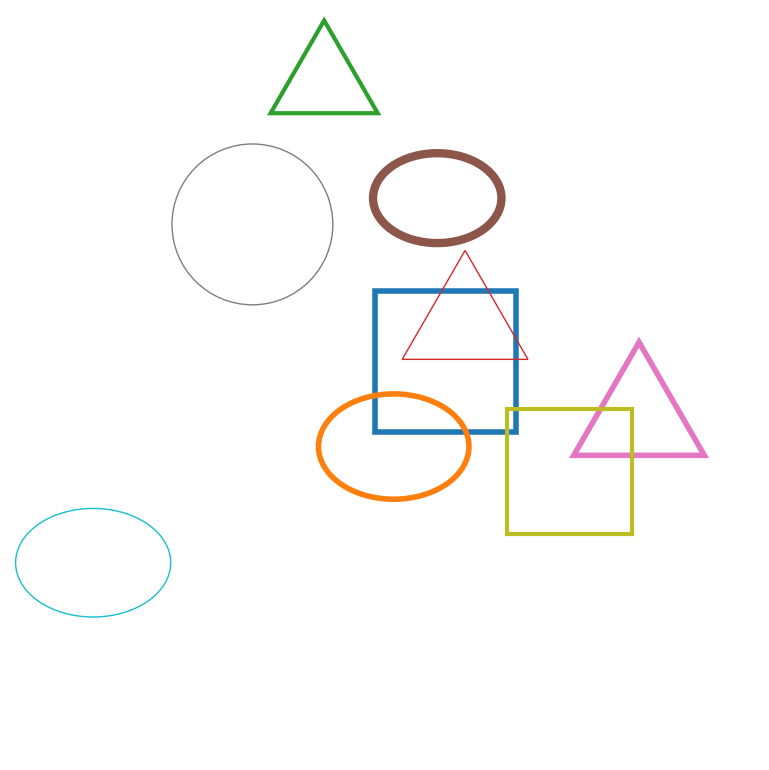[{"shape": "square", "thickness": 2, "radius": 0.46, "center": [0.578, 0.531]}, {"shape": "oval", "thickness": 2, "radius": 0.49, "center": [0.511, 0.42]}, {"shape": "triangle", "thickness": 1.5, "radius": 0.4, "center": [0.421, 0.893]}, {"shape": "triangle", "thickness": 0.5, "radius": 0.47, "center": [0.604, 0.58]}, {"shape": "oval", "thickness": 3, "radius": 0.42, "center": [0.568, 0.743]}, {"shape": "triangle", "thickness": 2, "radius": 0.49, "center": [0.83, 0.458]}, {"shape": "circle", "thickness": 0.5, "radius": 0.52, "center": [0.328, 0.709]}, {"shape": "square", "thickness": 1.5, "radius": 0.4, "center": [0.739, 0.388]}, {"shape": "oval", "thickness": 0.5, "radius": 0.5, "center": [0.121, 0.269]}]